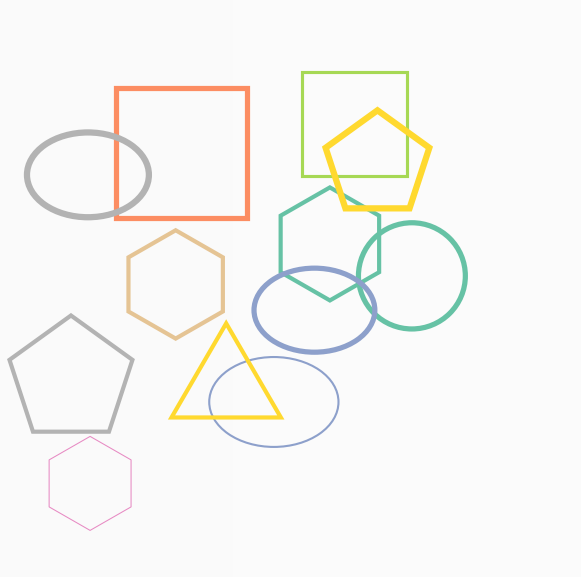[{"shape": "circle", "thickness": 2.5, "radius": 0.46, "center": [0.709, 0.521]}, {"shape": "hexagon", "thickness": 2, "radius": 0.49, "center": [0.568, 0.577]}, {"shape": "square", "thickness": 2.5, "radius": 0.56, "center": [0.312, 0.734]}, {"shape": "oval", "thickness": 1, "radius": 0.56, "center": [0.471, 0.303]}, {"shape": "oval", "thickness": 2.5, "radius": 0.52, "center": [0.541, 0.462]}, {"shape": "hexagon", "thickness": 0.5, "radius": 0.41, "center": [0.155, 0.162]}, {"shape": "square", "thickness": 1.5, "radius": 0.45, "center": [0.61, 0.785]}, {"shape": "pentagon", "thickness": 3, "radius": 0.47, "center": [0.649, 0.714]}, {"shape": "triangle", "thickness": 2, "radius": 0.54, "center": [0.389, 0.331]}, {"shape": "hexagon", "thickness": 2, "radius": 0.47, "center": [0.302, 0.507]}, {"shape": "pentagon", "thickness": 2, "radius": 0.56, "center": [0.122, 0.342]}, {"shape": "oval", "thickness": 3, "radius": 0.52, "center": [0.151, 0.696]}]